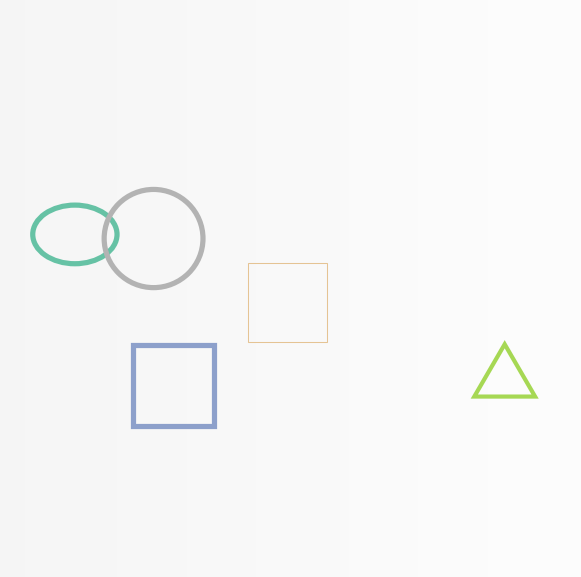[{"shape": "oval", "thickness": 2.5, "radius": 0.36, "center": [0.129, 0.593]}, {"shape": "square", "thickness": 2.5, "radius": 0.35, "center": [0.299, 0.332]}, {"shape": "triangle", "thickness": 2, "radius": 0.3, "center": [0.868, 0.343]}, {"shape": "square", "thickness": 0.5, "radius": 0.34, "center": [0.494, 0.476]}, {"shape": "circle", "thickness": 2.5, "radius": 0.43, "center": [0.264, 0.586]}]